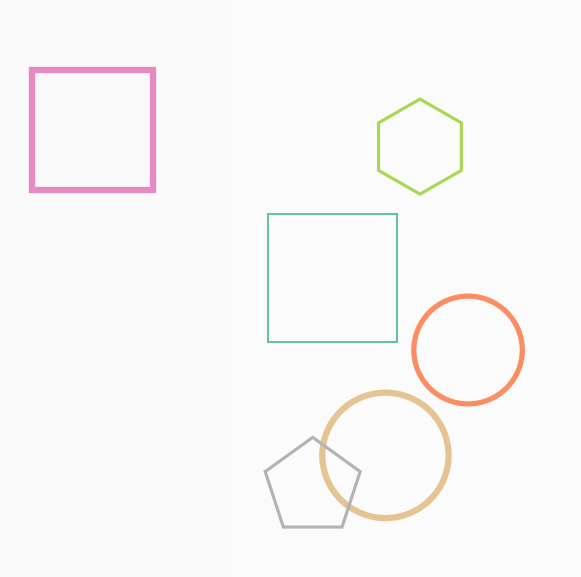[{"shape": "square", "thickness": 1, "radius": 0.55, "center": [0.572, 0.518]}, {"shape": "circle", "thickness": 2.5, "radius": 0.47, "center": [0.805, 0.393]}, {"shape": "square", "thickness": 3, "radius": 0.52, "center": [0.159, 0.775]}, {"shape": "hexagon", "thickness": 1.5, "radius": 0.41, "center": [0.723, 0.745]}, {"shape": "circle", "thickness": 3, "radius": 0.54, "center": [0.663, 0.211]}, {"shape": "pentagon", "thickness": 1.5, "radius": 0.43, "center": [0.538, 0.156]}]